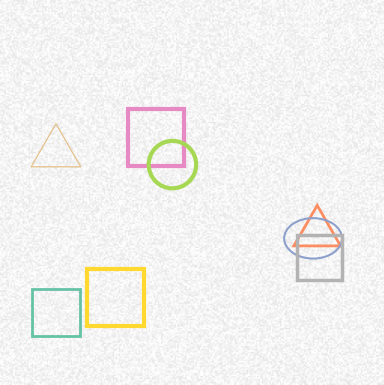[{"shape": "square", "thickness": 2, "radius": 0.31, "center": [0.145, 0.188]}, {"shape": "triangle", "thickness": 2, "radius": 0.35, "center": [0.824, 0.396]}, {"shape": "oval", "thickness": 1.5, "radius": 0.38, "center": [0.813, 0.381]}, {"shape": "square", "thickness": 3, "radius": 0.37, "center": [0.406, 0.642]}, {"shape": "circle", "thickness": 3, "radius": 0.31, "center": [0.448, 0.572]}, {"shape": "square", "thickness": 3, "radius": 0.37, "center": [0.3, 0.227]}, {"shape": "triangle", "thickness": 1, "radius": 0.37, "center": [0.145, 0.604]}, {"shape": "square", "thickness": 2.5, "radius": 0.29, "center": [0.83, 0.33]}]